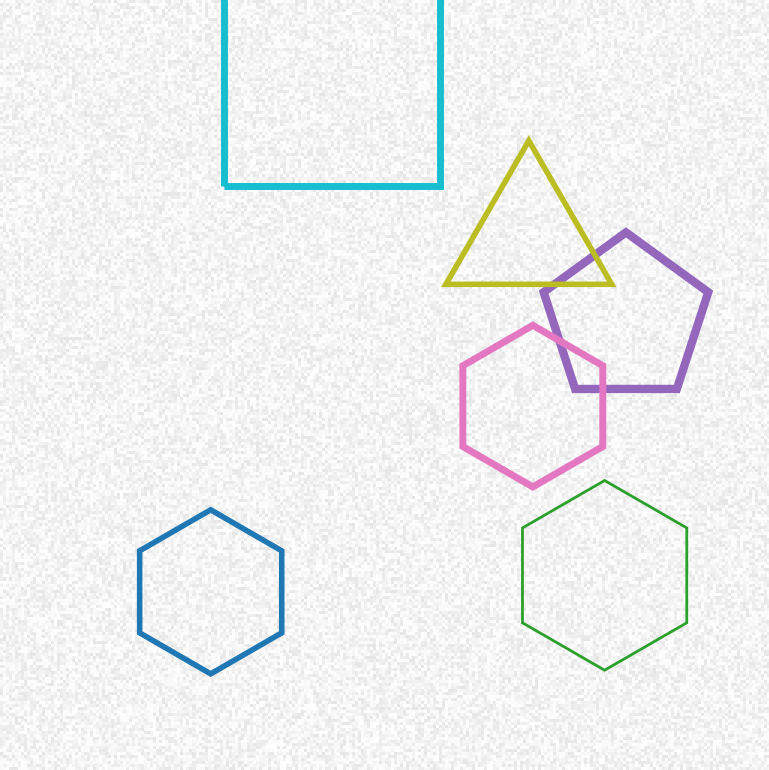[{"shape": "hexagon", "thickness": 2, "radius": 0.53, "center": [0.274, 0.231]}, {"shape": "hexagon", "thickness": 1, "radius": 0.62, "center": [0.785, 0.253]}, {"shape": "pentagon", "thickness": 3, "radius": 0.56, "center": [0.813, 0.586]}, {"shape": "hexagon", "thickness": 2.5, "radius": 0.52, "center": [0.692, 0.473]}, {"shape": "triangle", "thickness": 2, "radius": 0.62, "center": [0.687, 0.693]}, {"shape": "square", "thickness": 2.5, "radius": 0.7, "center": [0.432, 0.898]}]